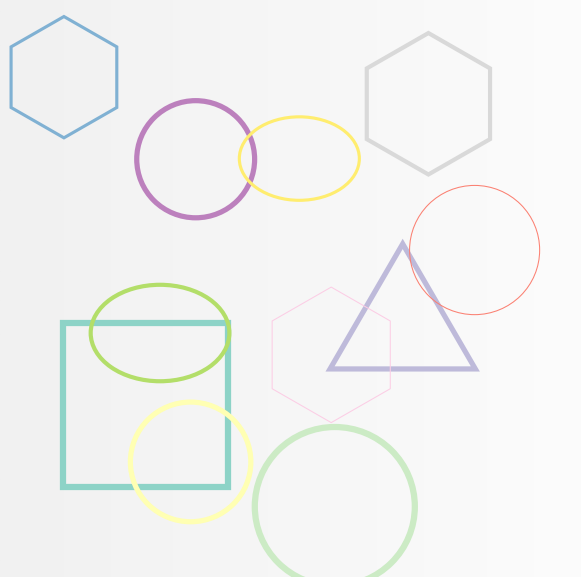[{"shape": "square", "thickness": 3, "radius": 0.71, "center": [0.25, 0.297]}, {"shape": "circle", "thickness": 2.5, "radius": 0.52, "center": [0.328, 0.199]}, {"shape": "triangle", "thickness": 2.5, "radius": 0.72, "center": [0.693, 0.432]}, {"shape": "circle", "thickness": 0.5, "radius": 0.56, "center": [0.817, 0.566]}, {"shape": "hexagon", "thickness": 1.5, "radius": 0.53, "center": [0.11, 0.865]}, {"shape": "oval", "thickness": 2, "radius": 0.6, "center": [0.275, 0.422]}, {"shape": "hexagon", "thickness": 0.5, "radius": 0.59, "center": [0.57, 0.385]}, {"shape": "hexagon", "thickness": 2, "radius": 0.61, "center": [0.737, 0.819]}, {"shape": "circle", "thickness": 2.5, "radius": 0.51, "center": [0.337, 0.723]}, {"shape": "circle", "thickness": 3, "radius": 0.69, "center": [0.576, 0.122]}, {"shape": "oval", "thickness": 1.5, "radius": 0.52, "center": [0.515, 0.725]}]